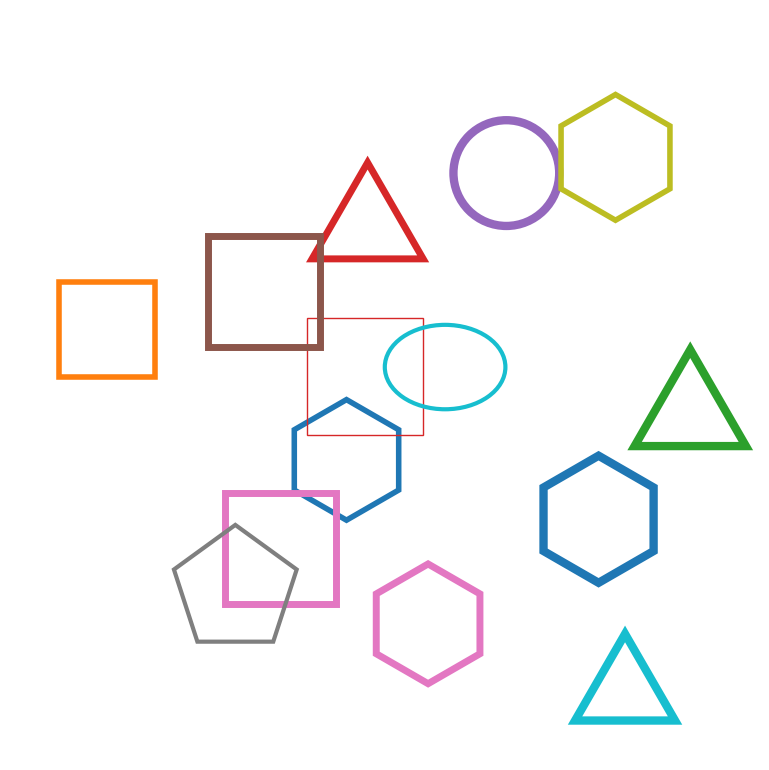[{"shape": "hexagon", "thickness": 3, "radius": 0.41, "center": [0.777, 0.326]}, {"shape": "hexagon", "thickness": 2, "radius": 0.39, "center": [0.45, 0.403]}, {"shape": "square", "thickness": 2, "radius": 0.31, "center": [0.139, 0.572]}, {"shape": "triangle", "thickness": 3, "radius": 0.42, "center": [0.896, 0.462]}, {"shape": "triangle", "thickness": 2.5, "radius": 0.42, "center": [0.477, 0.705]}, {"shape": "square", "thickness": 0.5, "radius": 0.38, "center": [0.474, 0.511]}, {"shape": "circle", "thickness": 3, "radius": 0.34, "center": [0.658, 0.775]}, {"shape": "square", "thickness": 2.5, "radius": 0.36, "center": [0.343, 0.621]}, {"shape": "hexagon", "thickness": 2.5, "radius": 0.39, "center": [0.556, 0.19]}, {"shape": "square", "thickness": 2.5, "radius": 0.36, "center": [0.365, 0.288]}, {"shape": "pentagon", "thickness": 1.5, "radius": 0.42, "center": [0.306, 0.234]}, {"shape": "hexagon", "thickness": 2, "radius": 0.41, "center": [0.799, 0.796]}, {"shape": "oval", "thickness": 1.5, "radius": 0.39, "center": [0.578, 0.523]}, {"shape": "triangle", "thickness": 3, "radius": 0.37, "center": [0.812, 0.102]}]